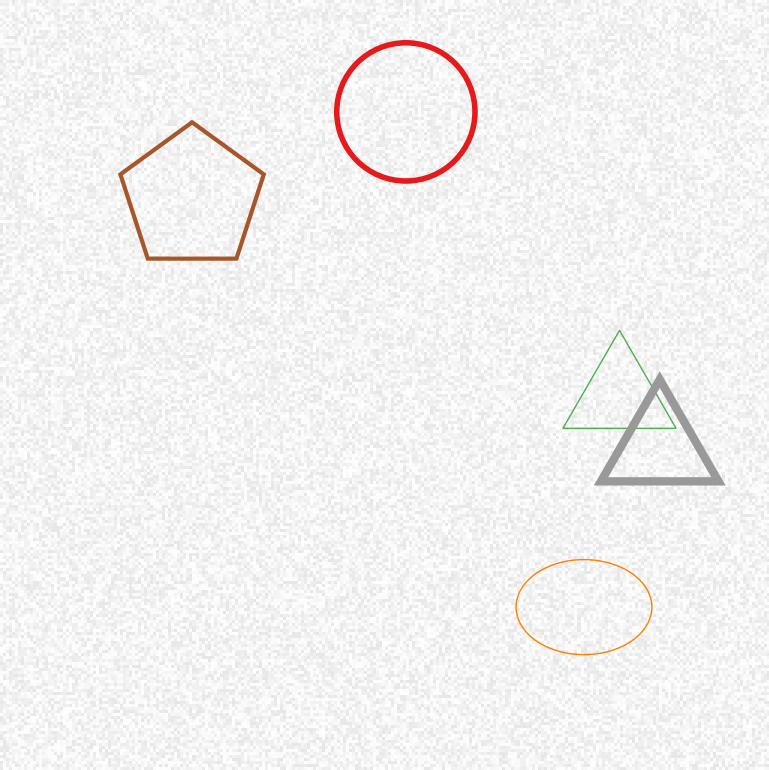[{"shape": "circle", "thickness": 2, "radius": 0.45, "center": [0.527, 0.855]}, {"shape": "triangle", "thickness": 0.5, "radius": 0.42, "center": [0.805, 0.486]}, {"shape": "oval", "thickness": 0.5, "radius": 0.44, "center": [0.758, 0.212]}, {"shape": "pentagon", "thickness": 1.5, "radius": 0.49, "center": [0.249, 0.743]}, {"shape": "triangle", "thickness": 3, "radius": 0.44, "center": [0.857, 0.419]}]